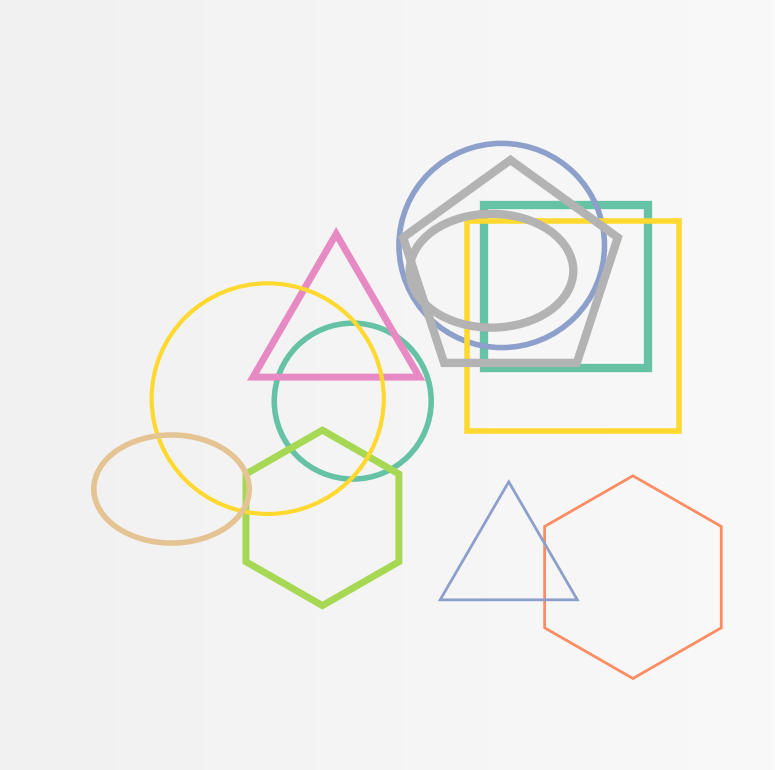[{"shape": "circle", "thickness": 2, "radius": 0.51, "center": [0.455, 0.479]}, {"shape": "square", "thickness": 3, "radius": 0.53, "center": [0.73, 0.628]}, {"shape": "hexagon", "thickness": 1, "radius": 0.66, "center": [0.817, 0.25]}, {"shape": "circle", "thickness": 2, "radius": 0.66, "center": [0.647, 0.681]}, {"shape": "triangle", "thickness": 1, "radius": 0.51, "center": [0.656, 0.272]}, {"shape": "triangle", "thickness": 2.5, "radius": 0.62, "center": [0.434, 0.572]}, {"shape": "hexagon", "thickness": 2.5, "radius": 0.57, "center": [0.416, 0.327]}, {"shape": "circle", "thickness": 1.5, "radius": 0.75, "center": [0.345, 0.482]}, {"shape": "square", "thickness": 2, "radius": 0.68, "center": [0.739, 0.577]}, {"shape": "oval", "thickness": 2, "radius": 0.5, "center": [0.221, 0.365]}, {"shape": "oval", "thickness": 3, "radius": 0.53, "center": [0.634, 0.648]}, {"shape": "pentagon", "thickness": 3, "radius": 0.73, "center": [0.659, 0.647]}]